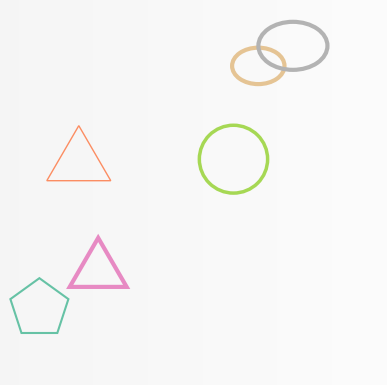[{"shape": "pentagon", "thickness": 1.5, "radius": 0.39, "center": [0.102, 0.199]}, {"shape": "triangle", "thickness": 1, "radius": 0.48, "center": [0.203, 0.578]}, {"shape": "triangle", "thickness": 3, "radius": 0.42, "center": [0.253, 0.297]}, {"shape": "circle", "thickness": 2.5, "radius": 0.44, "center": [0.603, 0.587]}, {"shape": "oval", "thickness": 3, "radius": 0.34, "center": [0.667, 0.829]}, {"shape": "oval", "thickness": 3, "radius": 0.45, "center": [0.756, 0.881]}]